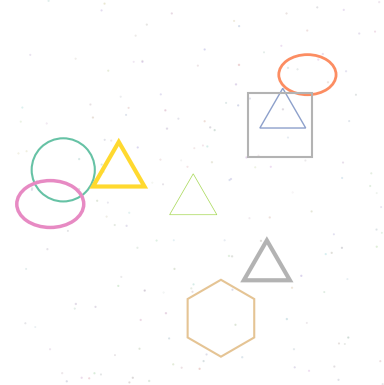[{"shape": "circle", "thickness": 1.5, "radius": 0.41, "center": [0.164, 0.559]}, {"shape": "oval", "thickness": 2, "radius": 0.37, "center": [0.799, 0.806]}, {"shape": "triangle", "thickness": 1, "radius": 0.34, "center": [0.734, 0.702]}, {"shape": "oval", "thickness": 2.5, "radius": 0.43, "center": [0.131, 0.47]}, {"shape": "triangle", "thickness": 0.5, "radius": 0.35, "center": [0.502, 0.478]}, {"shape": "triangle", "thickness": 3, "radius": 0.39, "center": [0.308, 0.554]}, {"shape": "hexagon", "thickness": 1.5, "radius": 0.5, "center": [0.574, 0.173]}, {"shape": "square", "thickness": 1.5, "radius": 0.41, "center": [0.727, 0.676]}, {"shape": "triangle", "thickness": 3, "radius": 0.35, "center": [0.693, 0.307]}]